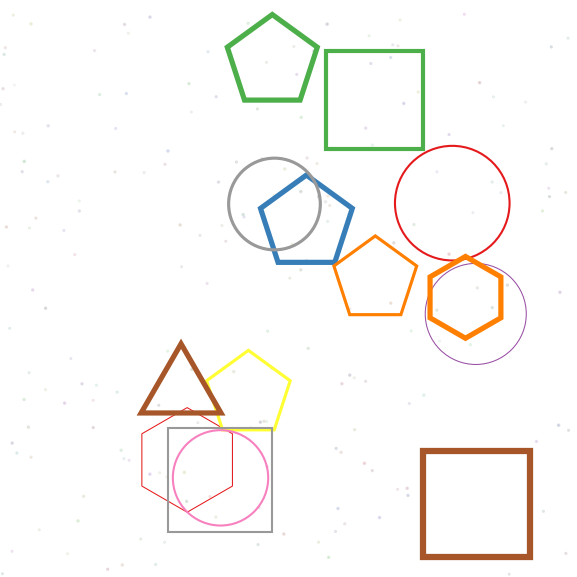[{"shape": "hexagon", "thickness": 0.5, "radius": 0.45, "center": [0.324, 0.203]}, {"shape": "circle", "thickness": 1, "radius": 0.5, "center": [0.783, 0.647]}, {"shape": "pentagon", "thickness": 2.5, "radius": 0.42, "center": [0.531, 0.612]}, {"shape": "pentagon", "thickness": 2.5, "radius": 0.41, "center": [0.472, 0.892]}, {"shape": "square", "thickness": 2, "radius": 0.42, "center": [0.648, 0.826]}, {"shape": "circle", "thickness": 0.5, "radius": 0.44, "center": [0.824, 0.456]}, {"shape": "hexagon", "thickness": 2.5, "radius": 0.35, "center": [0.806, 0.484]}, {"shape": "pentagon", "thickness": 1.5, "radius": 0.38, "center": [0.65, 0.515]}, {"shape": "pentagon", "thickness": 1.5, "radius": 0.38, "center": [0.43, 0.316]}, {"shape": "square", "thickness": 3, "radius": 0.46, "center": [0.826, 0.126]}, {"shape": "triangle", "thickness": 2.5, "radius": 0.4, "center": [0.314, 0.324]}, {"shape": "circle", "thickness": 1, "radius": 0.41, "center": [0.382, 0.172]}, {"shape": "circle", "thickness": 1.5, "radius": 0.4, "center": [0.475, 0.646]}, {"shape": "square", "thickness": 1, "radius": 0.45, "center": [0.381, 0.168]}]